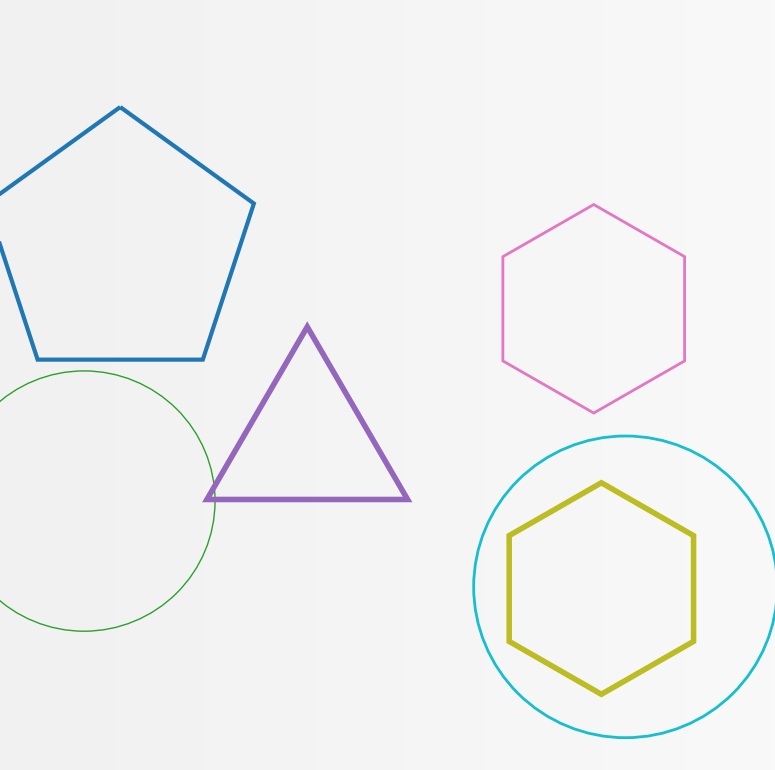[{"shape": "pentagon", "thickness": 1.5, "radius": 0.91, "center": [0.155, 0.68]}, {"shape": "circle", "thickness": 0.5, "radius": 0.85, "center": [0.108, 0.349]}, {"shape": "triangle", "thickness": 2, "radius": 0.75, "center": [0.396, 0.426]}, {"shape": "hexagon", "thickness": 1, "radius": 0.68, "center": [0.766, 0.599]}, {"shape": "hexagon", "thickness": 2, "radius": 0.69, "center": [0.776, 0.236]}, {"shape": "circle", "thickness": 1, "radius": 0.98, "center": [0.807, 0.238]}]